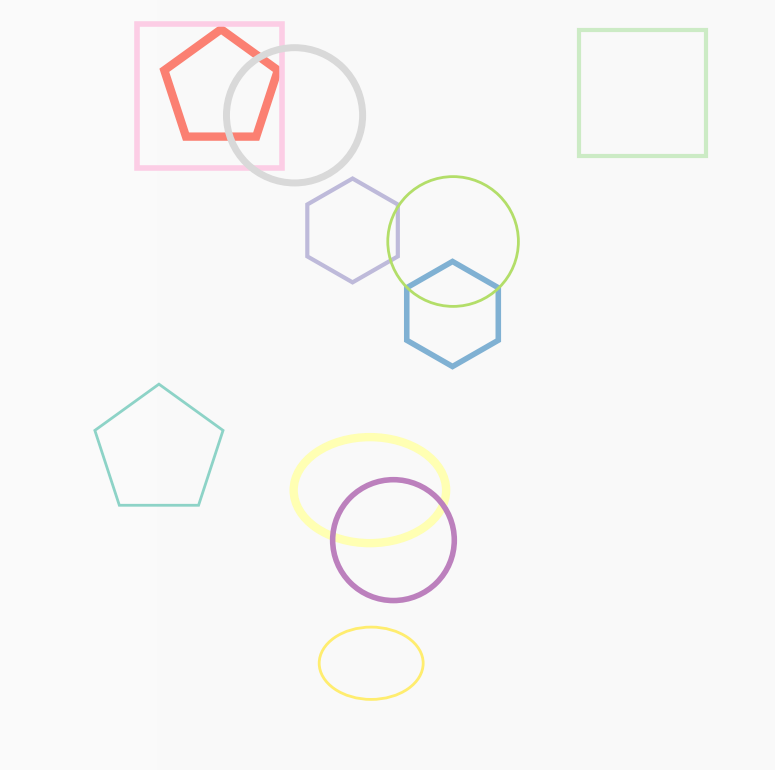[{"shape": "pentagon", "thickness": 1, "radius": 0.43, "center": [0.205, 0.414]}, {"shape": "oval", "thickness": 3, "radius": 0.49, "center": [0.477, 0.363]}, {"shape": "hexagon", "thickness": 1.5, "radius": 0.34, "center": [0.455, 0.701]}, {"shape": "pentagon", "thickness": 3, "radius": 0.39, "center": [0.285, 0.885]}, {"shape": "hexagon", "thickness": 2, "radius": 0.34, "center": [0.584, 0.592]}, {"shape": "circle", "thickness": 1, "radius": 0.42, "center": [0.585, 0.686]}, {"shape": "square", "thickness": 2, "radius": 0.47, "center": [0.27, 0.875]}, {"shape": "circle", "thickness": 2.5, "radius": 0.44, "center": [0.38, 0.85]}, {"shape": "circle", "thickness": 2, "radius": 0.39, "center": [0.508, 0.299]}, {"shape": "square", "thickness": 1.5, "radius": 0.41, "center": [0.829, 0.879]}, {"shape": "oval", "thickness": 1, "radius": 0.34, "center": [0.479, 0.139]}]